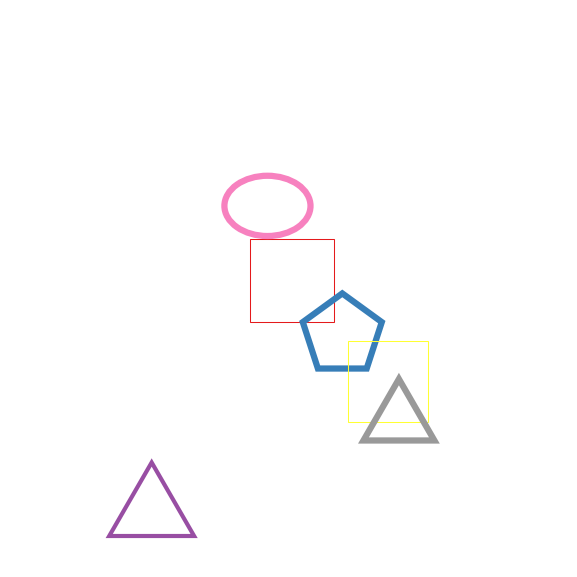[{"shape": "square", "thickness": 0.5, "radius": 0.36, "center": [0.506, 0.514]}, {"shape": "pentagon", "thickness": 3, "radius": 0.36, "center": [0.593, 0.419]}, {"shape": "triangle", "thickness": 2, "radius": 0.42, "center": [0.263, 0.113]}, {"shape": "square", "thickness": 0.5, "radius": 0.35, "center": [0.672, 0.339]}, {"shape": "oval", "thickness": 3, "radius": 0.37, "center": [0.463, 0.643]}, {"shape": "triangle", "thickness": 3, "radius": 0.35, "center": [0.691, 0.272]}]